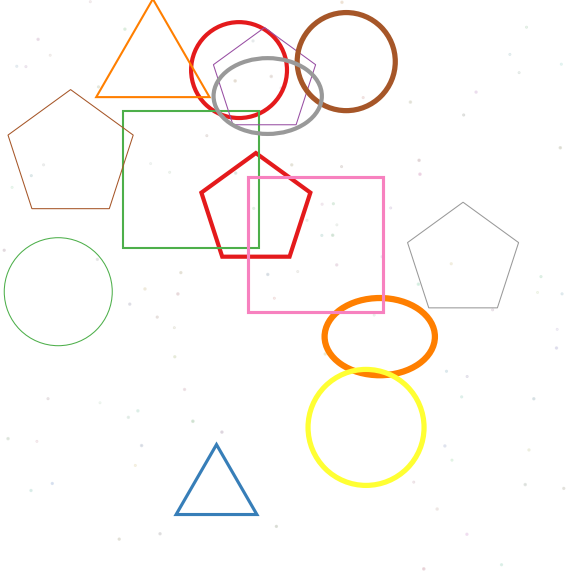[{"shape": "pentagon", "thickness": 2, "radius": 0.5, "center": [0.443, 0.635]}, {"shape": "circle", "thickness": 2, "radius": 0.42, "center": [0.414, 0.878]}, {"shape": "triangle", "thickness": 1.5, "radius": 0.4, "center": [0.375, 0.149]}, {"shape": "square", "thickness": 1, "radius": 0.59, "center": [0.331, 0.688]}, {"shape": "circle", "thickness": 0.5, "radius": 0.47, "center": [0.101, 0.494]}, {"shape": "pentagon", "thickness": 0.5, "radius": 0.47, "center": [0.458, 0.858]}, {"shape": "oval", "thickness": 3, "radius": 0.48, "center": [0.658, 0.416]}, {"shape": "triangle", "thickness": 1, "radius": 0.57, "center": [0.265, 0.888]}, {"shape": "circle", "thickness": 2.5, "radius": 0.5, "center": [0.634, 0.259]}, {"shape": "circle", "thickness": 2.5, "radius": 0.42, "center": [0.6, 0.892]}, {"shape": "pentagon", "thickness": 0.5, "radius": 0.57, "center": [0.122, 0.73]}, {"shape": "square", "thickness": 1.5, "radius": 0.59, "center": [0.547, 0.576]}, {"shape": "oval", "thickness": 2, "radius": 0.47, "center": [0.464, 0.833]}, {"shape": "pentagon", "thickness": 0.5, "radius": 0.51, "center": [0.802, 0.548]}]